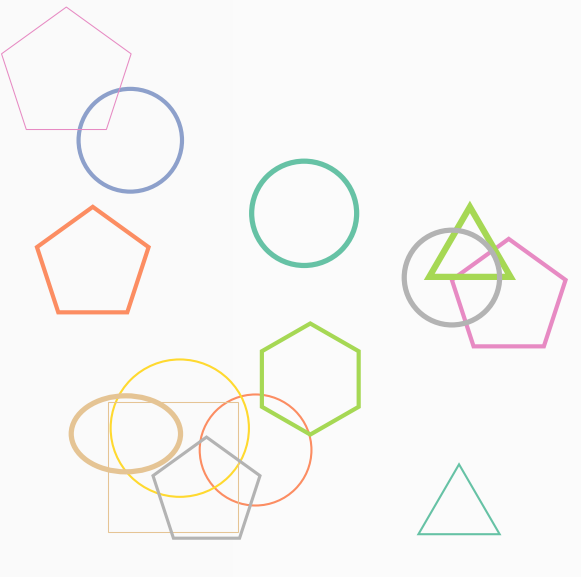[{"shape": "triangle", "thickness": 1, "radius": 0.4, "center": [0.79, 0.114]}, {"shape": "circle", "thickness": 2.5, "radius": 0.45, "center": [0.523, 0.63]}, {"shape": "pentagon", "thickness": 2, "radius": 0.5, "center": [0.16, 0.54]}, {"shape": "circle", "thickness": 1, "radius": 0.48, "center": [0.44, 0.22]}, {"shape": "circle", "thickness": 2, "radius": 0.44, "center": [0.224, 0.756]}, {"shape": "pentagon", "thickness": 2, "radius": 0.51, "center": [0.875, 0.483]}, {"shape": "pentagon", "thickness": 0.5, "radius": 0.59, "center": [0.114, 0.87]}, {"shape": "hexagon", "thickness": 2, "radius": 0.48, "center": [0.534, 0.343]}, {"shape": "triangle", "thickness": 3, "radius": 0.4, "center": [0.808, 0.56]}, {"shape": "circle", "thickness": 1, "radius": 0.59, "center": [0.309, 0.258]}, {"shape": "square", "thickness": 0.5, "radius": 0.56, "center": [0.297, 0.19]}, {"shape": "oval", "thickness": 2.5, "radius": 0.47, "center": [0.217, 0.248]}, {"shape": "circle", "thickness": 2.5, "radius": 0.41, "center": [0.777, 0.519]}, {"shape": "pentagon", "thickness": 1.5, "radius": 0.48, "center": [0.355, 0.145]}]